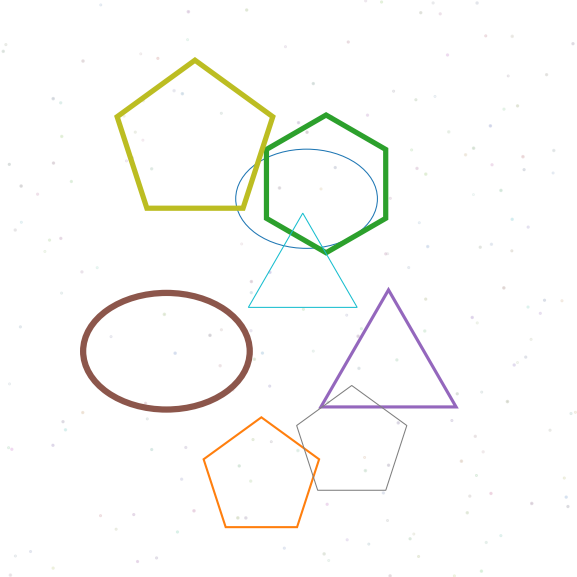[{"shape": "oval", "thickness": 0.5, "radius": 0.61, "center": [0.531, 0.655]}, {"shape": "pentagon", "thickness": 1, "radius": 0.53, "center": [0.453, 0.171]}, {"shape": "hexagon", "thickness": 2.5, "radius": 0.6, "center": [0.565, 0.681]}, {"shape": "triangle", "thickness": 1.5, "radius": 0.68, "center": [0.673, 0.362]}, {"shape": "oval", "thickness": 3, "radius": 0.72, "center": [0.288, 0.391]}, {"shape": "pentagon", "thickness": 0.5, "radius": 0.5, "center": [0.609, 0.231]}, {"shape": "pentagon", "thickness": 2.5, "radius": 0.71, "center": [0.338, 0.753]}, {"shape": "triangle", "thickness": 0.5, "radius": 0.54, "center": [0.524, 0.521]}]